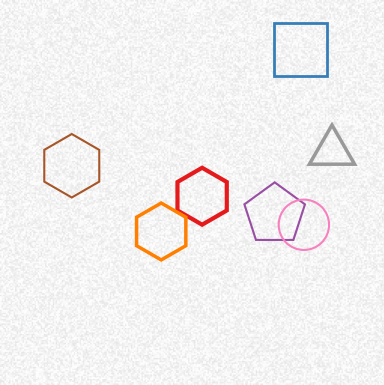[{"shape": "hexagon", "thickness": 3, "radius": 0.37, "center": [0.525, 0.49]}, {"shape": "square", "thickness": 2, "radius": 0.34, "center": [0.782, 0.873]}, {"shape": "pentagon", "thickness": 1.5, "radius": 0.41, "center": [0.713, 0.444]}, {"shape": "hexagon", "thickness": 2.5, "radius": 0.37, "center": [0.419, 0.399]}, {"shape": "hexagon", "thickness": 1.5, "radius": 0.41, "center": [0.186, 0.569]}, {"shape": "circle", "thickness": 1.5, "radius": 0.33, "center": [0.789, 0.416]}, {"shape": "triangle", "thickness": 2.5, "radius": 0.34, "center": [0.862, 0.607]}]